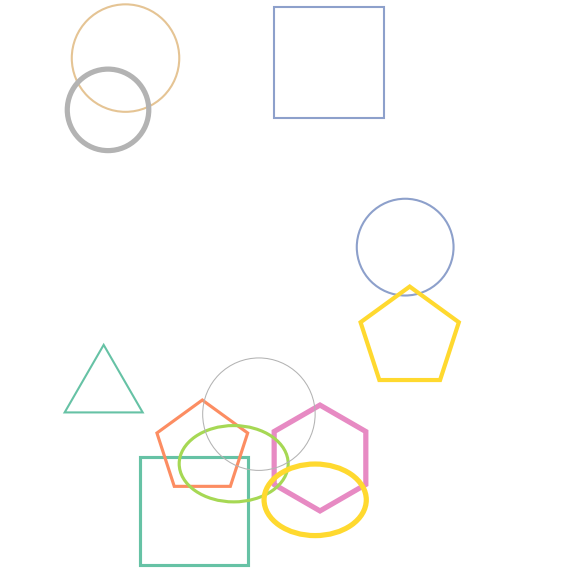[{"shape": "square", "thickness": 1.5, "radius": 0.47, "center": [0.336, 0.114]}, {"shape": "triangle", "thickness": 1, "radius": 0.39, "center": [0.18, 0.324]}, {"shape": "pentagon", "thickness": 1.5, "radius": 0.41, "center": [0.35, 0.224]}, {"shape": "square", "thickness": 1, "radius": 0.48, "center": [0.57, 0.891]}, {"shape": "circle", "thickness": 1, "radius": 0.42, "center": [0.702, 0.571]}, {"shape": "hexagon", "thickness": 2.5, "radius": 0.46, "center": [0.554, 0.206]}, {"shape": "oval", "thickness": 1.5, "radius": 0.47, "center": [0.405, 0.196]}, {"shape": "pentagon", "thickness": 2, "radius": 0.45, "center": [0.709, 0.413]}, {"shape": "oval", "thickness": 2.5, "radius": 0.44, "center": [0.546, 0.134]}, {"shape": "circle", "thickness": 1, "radius": 0.47, "center": [0.217, 0.899]}, {"shape": "circle", "thickness": 0.5, "radius": 0.49, "center": [0.448, 0.282]}, {"shape": "circle", "thickness": 2.5, "radius": 0.35, "center": [0.187, 0.809]}]